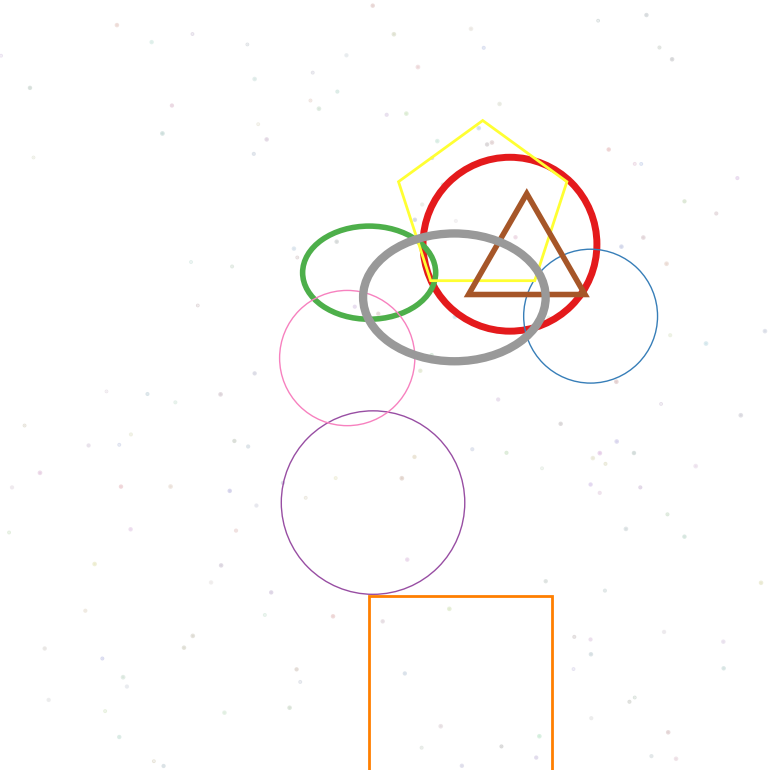[{"shape": "circle", "thickness": 2.5, "radius": 0.56, "center": [0.662, 0.683]}, {"shape": "circle", "thickness": 0.5, "radius": 0.43, "center": [0.767, 0.589]}, {"shape": "oval", "thickness": 2, "radius": 0.43, "center": [0.479, 0.646]}, {"shape": "circle", "thickness": 0.5, "radius": 0.6, "center": [0.484, 0.347]}, {"shape": "square", "thickness": 1, "radius": 0.59, "center": [0.598, 0.106]}, {"shape": "pentagon", "thickness": 1, "radius": 0.57, "center": [0.627, 0.728]}, {"shape": "triangle", "thickness": 2, "radius": 0.44, "center": [0.684, 0.661]}, {"shape": "circle", "thickness": 0.5, "radius": 0.44, "center": [0.451, 0.535]}, {"shape": "oval", "thickness": 3, "radius": 0.59, "center": [0.59, 0.614]}]